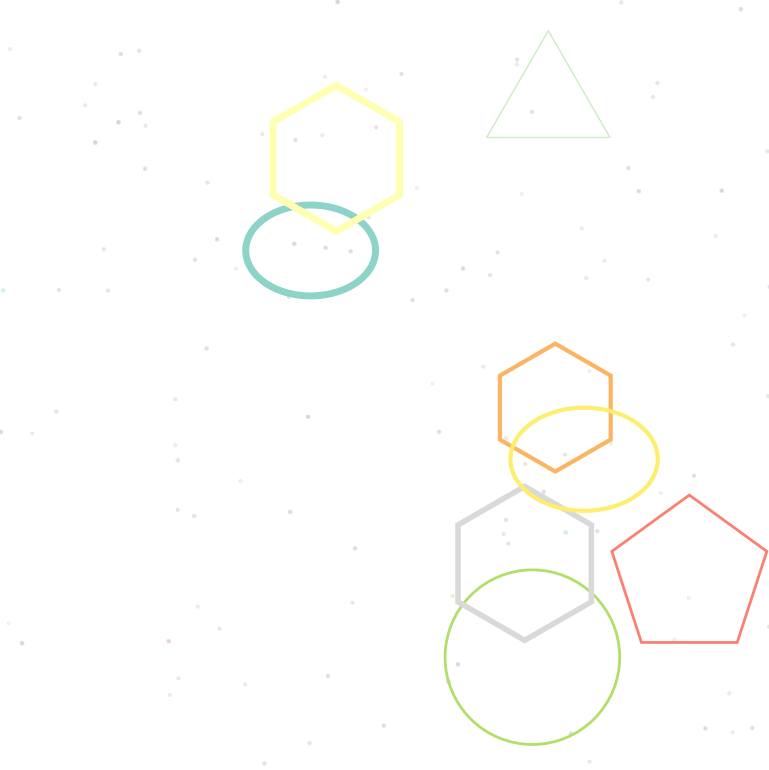[{"shape": "oval", "thickness": 2.5, "radius": 0.42, "center": [0.403, 0.675]}, {"shape": "hexagon", "thickness": 2.5, "radius": 0.47, "center": [0.437, 0.794]}, {"shape": "pentagon", "thickness": 1, "radius": 0.53, "center": [0.895, 0.251]}, {"shape": "hexagon", "thickness": 1.5, "radius": 0.42, "center": [0.721, 0.471]}, {"shape": "circle", "thickness": 1, "radius": 0.57, "center": [0.691, 0.147]}, {"shape": "hexagon", "thickness": 2, "radius": 0.5, "center": [0.681, 0.268]}, {"shape": "triangle", "thickness": 0.5, "radius": 0.46, "center": [0.712, 0.868]}, {"shape": "oval", "thickness": 1.5, "radius": 0.48, "center": [0.759, 0.404]}]